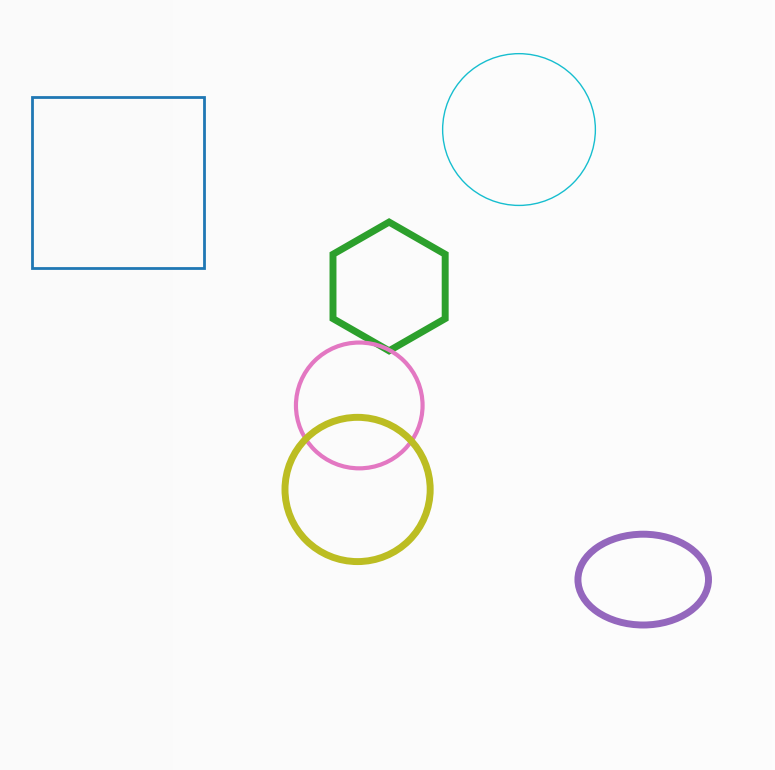[{"shape": "square", "thickness": 1, "radius": 0.55, "center": [0.152, 0.763]}, {"shape": "hexagon", "thickness": 2.5, "radius": 0.42, "center": [0.502, 0.628]}, {"shape": "oval", "thickness": 2.5, "radius": 0.42, "center": [0.83, 0.247]}, {"shape": "circle", "thickness": 1.5, "radius": 0.41, "center": [0.464, 0.473]}, {"shape": "circle", "thickness": 2.5, "radius": 0.47, "center": [0.461, 0.364]}, {"shape": "circle", "thickness": 0.5, "radius": 0.49, "center": [0.67, 0.832]}]